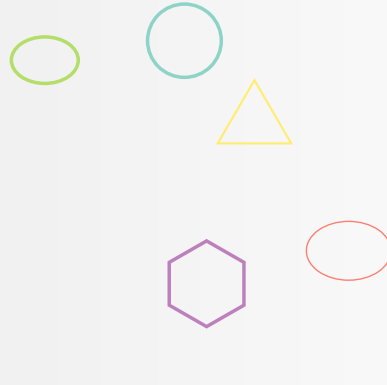[{"shape": "circle", "thickness": 2.5, "radius": 0.48, "center": [0.476, 0.894]}, {"shape": "oval", "thickness": 1, "radius": 0.55, "center": [0.9, 0.349]}, {"shape": "oval", "thickness": 2.5, "radius": 0.43, "center": [0.116, 0.844]}, {"shape": "hexagon", "thickness": 2.5, "radius": 0.56, "center": [0.533, 0.263]}, {"shape": "triangle", "thickness": 1.5, "radius": 0.55, "center": [0.657, 0.682]}]